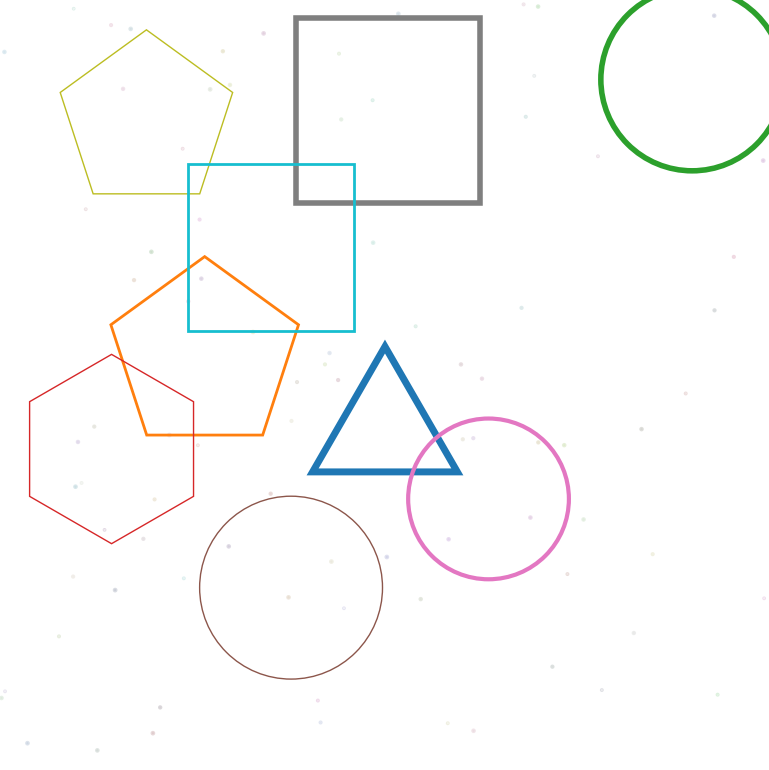[{"shape": "triangle", "thickness": 2.5, "radius": 0.54, "center": [0.5, 0.441]}, {"shape": "pentagon", "thickness": 1, "radius": 0.64, "center": [0.266, 0.539]}, {"shape": "circle", "thickness": 2, "radius": 0.59, "center": [0.899, 0.897]}, {"shape": "hexagon", "thickness": 0.5, "radius": 0.61, "center": [0.145, 0.417]}, {"shape": "circle", "thickness": 0.5, "radius": 0.59, "center": [0.378, 0.237]}, {"shape": "circle", "thickness": 1.5, "radius": 0.52, "center": [0.634, 0.352]}, {"shape": "square", "thickness": 2, "radius": 0.6, "center": [0.504, 0.857]}, {"shape": "pentagon", "thickness": 0.5, "radius": 0.59, "center": [0.19, 0.844]}, {"shape": "square", "thickness": 1, "radius": 0.54, "center": [0.352, 0.679]}]